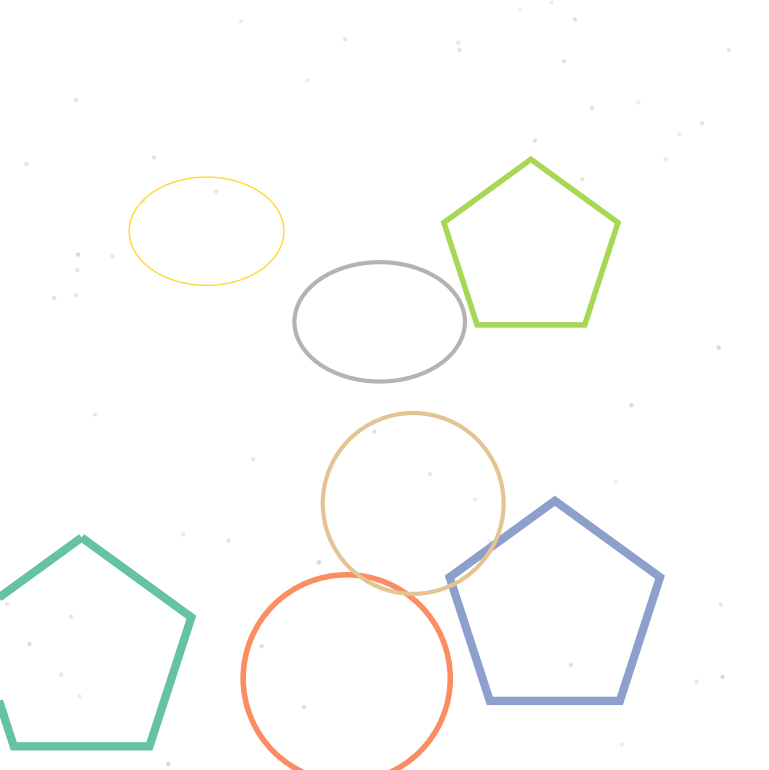[{"shape": "pentagon", "thickness": 3, "radius": 0.75, "center": [0.106, 0.152]}, {"shape": "circle", "thickness": 2, "radius": 0.67, "center": [0.45, 0.119]}, {"shape": "pentagon", "thickness": 3, "radius": 0.72, "center": [0.721, 0.206]}, {"shape": "pentagon", "thickness": 2, "radius": 0.59, "center": [0.69, 0.674]}, {"shape": "oval", "thickness": 0.5, "radius": 0.5, "center": [0.268, 0.7]}, {"shape": "circle", "thickness": 1.5, "radius": 0.59, "center": [0.537, 0.346]}, {"shape": "oval", "thickness": 1.5, "radius": 0.55, "center": [0.493, 0.582]}]